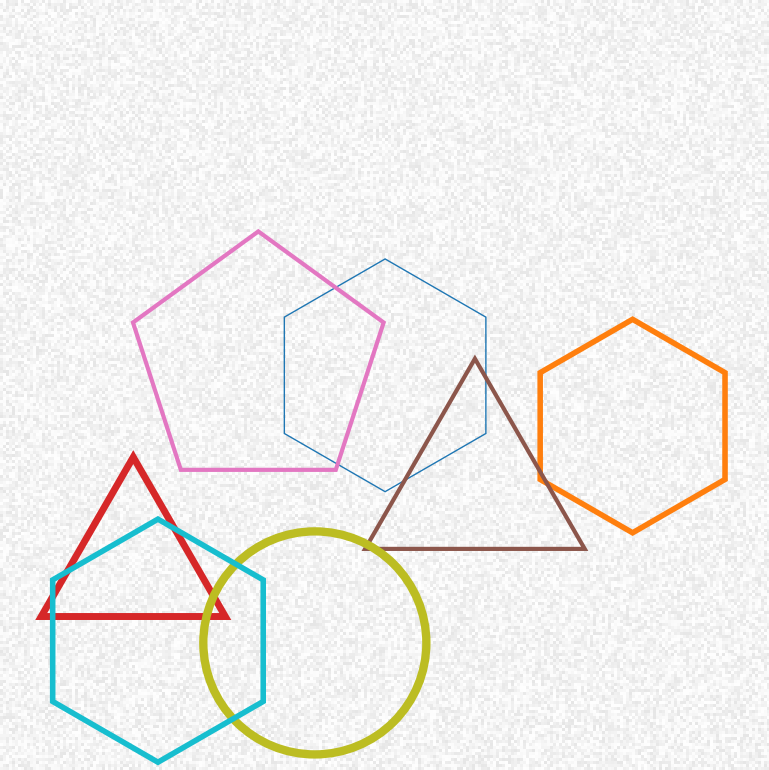[{"shape": "hexagon", "thickness": 0.5, "radius": 0.76, "center": [0.5, 0.513]}, {"shape": "hexagon", "thickness": 2, "radius": 0.69, "center": [0.822, 0.447]}, {"shape": "triangle", "thickness": 2.5, "radius": 0.69, "center": [0.173, 0.268]}, {"shape": "triangle", "thickness": 1.5, "radius": 0.82, "center": [0.617, 0.369]}, {"shape": "pentagon", "thickness": 1.5, "radius": 0.86, "center": [0.335, 0.528]}, {"shape": "circle", "thickness": 3, "radius": 0.72, "center": [0.409, 0.165]}, {"shape": "hexagon", "thickness": 2, "radius": 0.79, "center": [0.205, 0.168]}]